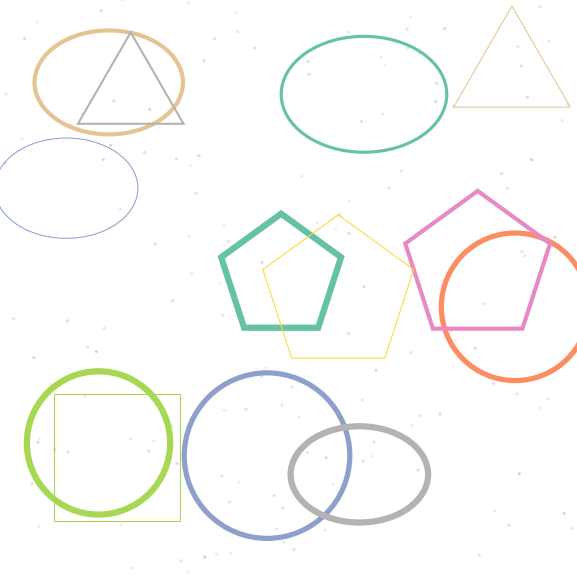[{"shape": "oval", "thickness": 1.5, "radius": 0.72, "center": [0.63, 0.836]}, {"shape": "pentagon", "thickness": 3, "radius": 0.55, "center": [0.487, 0.52]}, {"shape": "circle", "thickness": 2.5, "radius": 0.64, "center": [0.892, 0.468]}, {"shape": "oval", "thickness": 0.5, "radius": 0.62, "center": [0.115, 0.673]}, {"shape": "circle", "thickness": 2.5, "radius": 0.72, "center": [0.462, 0.21]}, {"shape": "pentagon", "thickness": 2, "radius": 0.66, "center": [0.827, 0.537]}, {"shape": "square", "thickness": 0.5, "radius": 0.55, "center": [0.202, 0.207]}, {"shape": "circle", "thickness": 3, "radius": 0.62, "center": [0.171, 0.232]}, {"shape": "pentagon", "thickness": 0.5, "radius": 0.69, "center": [0.586, 0.49]}, {"shape": "triangle", "thickness": 0.5, "radius": 0.58, "center": [0.886, 0.872]}, {"shape": "oval", "thickness": 2, "radius": 0.64, "center": [0.188, 0.856]}, {"shape": "triangle", "thickness": 1, "radius": 0.53, "center": [0.226, 0.838]}, {"shape": "oval", "thickness": 3, "radius": 0.6, "center": [0.622, 0.178]}]